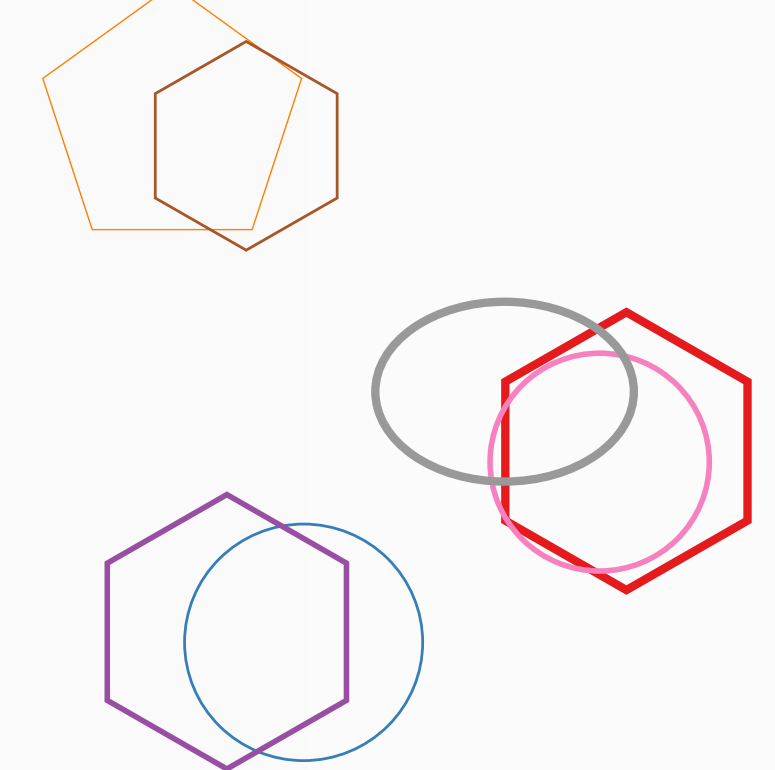[{"shape": "hexagon", "thickness": 3, "radius": 0.9, "center": [0.808, 0.414]}, {"shape": "circle", "thickness": 1, "radius": 0.77, "center": [0.392, 0.166]}, {"shape": "hexagon", "thickness": 2, "radius": 0.89, "center": [0.293, 0.18]}, {"shape": "pentagon", "thickness": 0.5, "radius": 0.88, "center": [0.222, 0.844]}, {"shape": "hexagon", "thickness": 1, "radius": 0.68, "center": [0.318, 0.811]}, {"shape": "circle", "thickness": 2, "radius": 0.71, "center": [0.774, 0.4]}, {"shape": "oval", "thickness": 3, "radius": 0.83, "center": [0.651, 0.491]}]